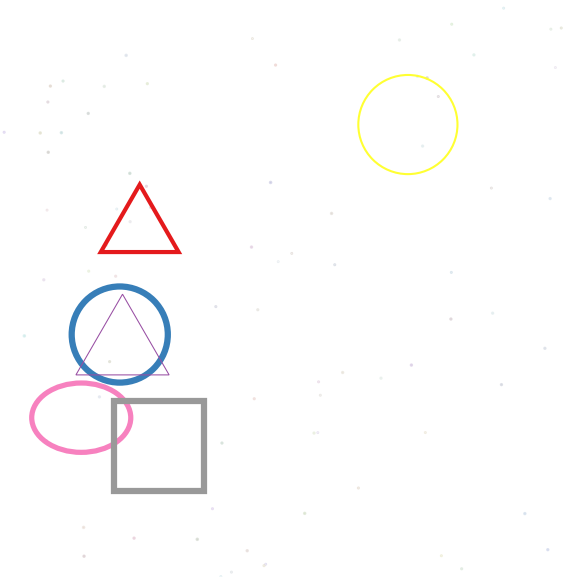[{"shape": "triangle", "thickness": 2, "radius": 0.39, "center": [0.242, 0.602]}, {"shape": "circle", "thickness": 3, "radius": 0.42, "center": [0.207, 0.42]}, {"shape": "triangle", "thickness": 0.5, "radius": 0.47, "center": [0.212, 0.397]}, {"shape": "circle", "thickness": 1, "radius": 0.43, "center": [0.706, 0.783]}, {"shape": "oval", "thickness": 2.5, "radius": 0.43, "center": [0.141, 0.276]}, {"shape": "square", "thickness": 3, "radius": 0.39, "center": [0.275, 0.227]}]